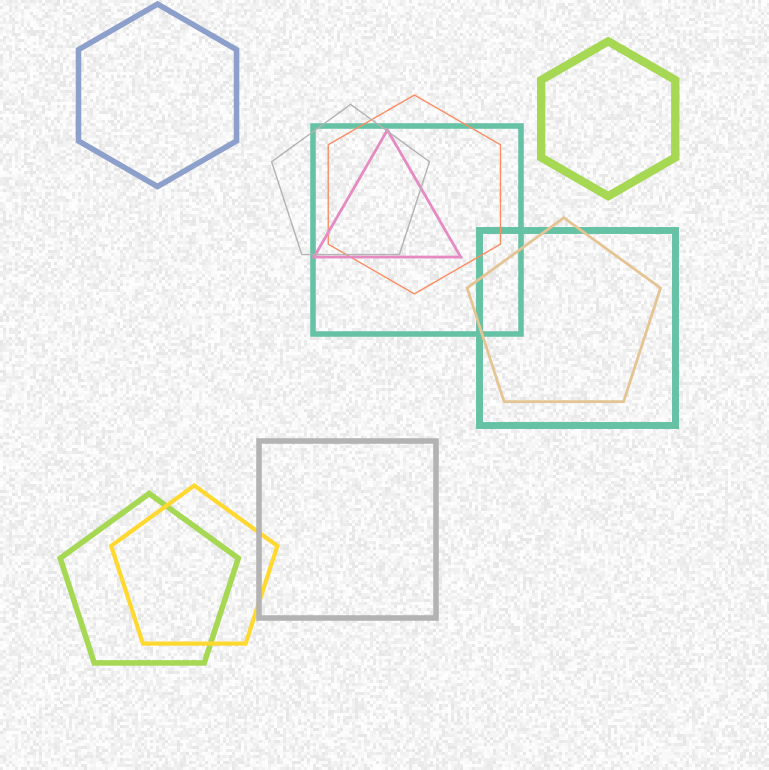[{"shape": "square", "thickness": 2.5, "radius": 0.63, "center": [0.749, 0.575]}, {"shape": "square", "thickness": 2, "radius": 0.67, "center": [0.541, 0.701]}, {"shape": "hexagon", "thickness": 0.5, "radius": 0.65, "center": [0.538, 0.747]}, {"shape": "hexagon", "thickness": 2, "radius": 0.59, "center": [0.205, 0.876]}, {"shape": "triangle", "thickness": 1, "radius": 0.55, "center": [0.503, 0.721]}, {"shape": "pentagon", "thickness": 2, "radius": 0.61, "center": [0.194, 0.237]}, {"shape": "hexagon", "thickness": 3, "radius": 0.5, "center": [0.79, 0.846]}, {"shape": "pentagon", "thickness": 1.5, "radius": 0.57, "center": [0.252, 0.256]}, {"shape": "pentagon", "thickness": 1, "radius": 0.66, "center": [0.732, 0.585]}, {"shape": "square", "thickness": 2, "radius": 0.57, "center": [0.451, 0.313]}, {"shape": "pentagon", "thickness": 0.5, "radius": 0.54, "center": [0.455, 0.757]}]